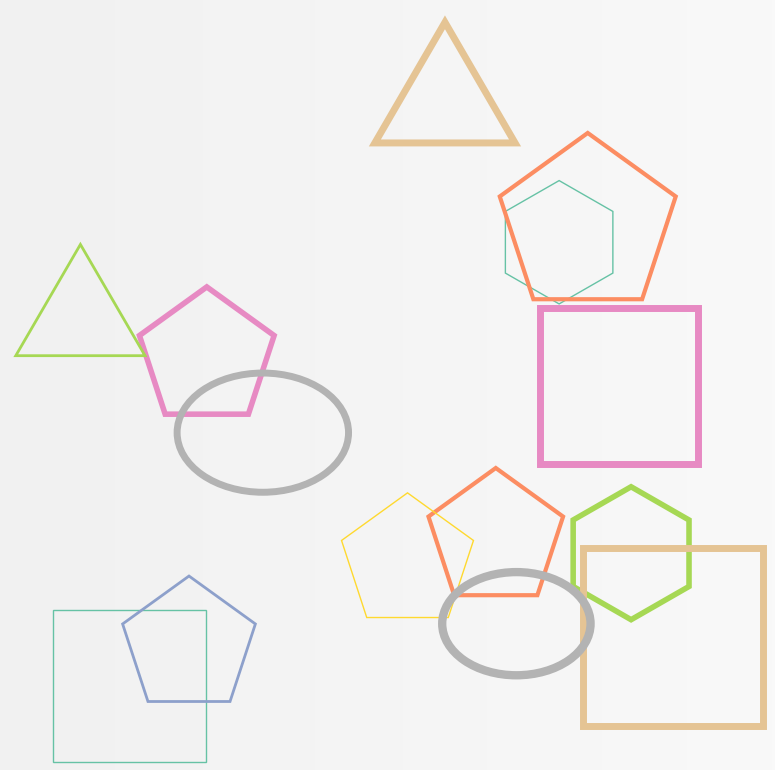[{"shape": "hexagon", "thickness": 0.5, "radius": 0.4, "center": [0.721, 0.685]}, {"shape": "square", "thickness": 0.5, "radius": 0.49, "center": [0.167, 0.109]}, {"shape": "pentagon", "thickness": 1.5, "radius": 0.6, "center": [0.758, 0.708]}, {"shape": "pentagon", "thickness": 1.5, "radius": 0.46, "center": [0.64, 0.301]}, {"shape": "pentagon", "thickness": 1, "radius": 0.45, "center": [0.244, 0.162]}, {"shape": "pentagon", "thickness": 2, "radius": 0.46, "center": [0.267, 0.536]}, {"shape": "square", "thickness": 2.5, "radius": 0.51, "center": [0.799, 0.499]}, {"shape": "hexagon", "thickness": 2, "radius": 0.43, "center": [0.814, 0.282]}, {"shape": "triangle", "thickness": 1, "radius": 0.48, "center": [0.104, 0.586]}, {"shape": "pentagon", "thickness": 0.5, "radius": 0.45, "center": [0.526, 0.27]}, {"shape": "square", "thickness": 2.5, "radius": 0.58, "center": [0.868, 0.173]}, {"shape": "triangle", "thickness": 2.5, "radius": 0.52, "center": [0.574, 0.867]}, {"shape": "oval", "thickness": 3, "radius": 0.48, "center": [0.666, 0.19]}, {"shape": "oval", "thickness": 2.5, "radius": 0.55, "center": [0.339, 0.438]}]